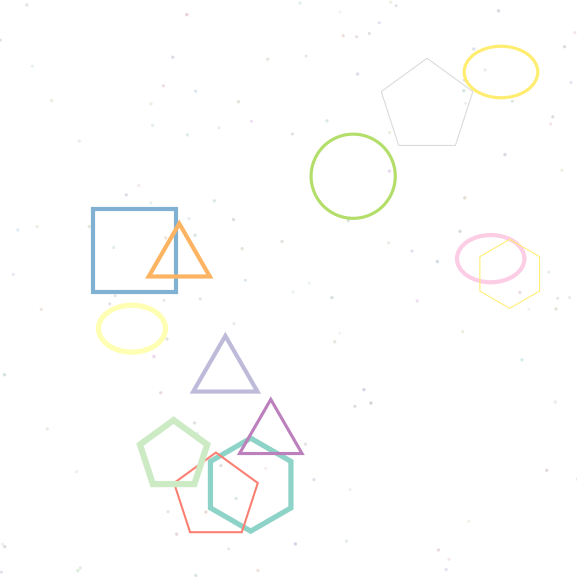[{"shape": "hexagon", "thickness": 2.5, "radius": 0.4, "center": [0.434, 0.16]}, {"shape": "oval", "thickness": 2.5, "radius": 0.29, "center": [0.229, 0.43]}, {"shape": "triangle", "thickness": 2, "radius": 0.32, "center": [0.39, 0.353]}, {"shape": "pentagon", "thickness": 1, "radius": 0.38, "center": [0.374, 0.139]}, {"shape": "square", "thickness": 2, "radius": 0.36, "center": [0.232, 0.565]}, {"shape": "triangle", "thickness": 2, "radius": 0.31, "center": [0.31, 0.551]}, {"shape": "circle", "thickness": 1.5, "radius": 0.36, "center": [0.612, 0.694]}, {"shape": "oval", "thickness": 2, "radius": 0.29, "center": [0.85, 0.551]}, {"shape": "pentagon", "thickness": 0.5, "radius": 0.42, "center": [0.739, 0.815]}, {"shape": "triangle", "thickness": 1.5, "radius": 0.31, "center": [0.469, 0.245]}, {"shape": "pentagon", "thickness": 3, "radius": 0.31, "center": [0.301, 0.21]}, {"shape": "oval", "thickness": 1.5, "radius": 0.32, "center": [0.868, 0.874]}, {"shape": "hexagon", "thickness": 0.5, "radius": 0.3, "center": [0.883, 0.525]}]